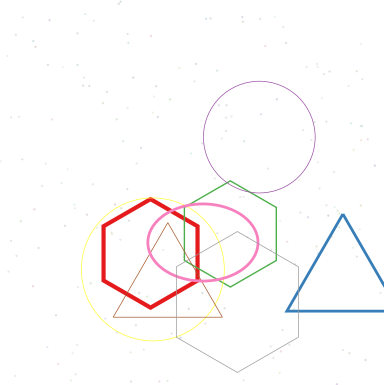[{"shape": "hexagon", "thickness": 3, "radius": 0.7, "center": [0.391, 0.342]}, {"shape": "triangle", "thickness": 2, "radius": 0.84, "center": [0.891, 0.276]}, {"shape": "hexagon", "thickness": 1, "radius": 0.69, "center": [0.598, 0.392]}, {"shape": "circle", "thickness": 0.5, "radius": 0.73, "center": [0.674, 0.644]}, {"shape": "circle", "thickness": 0.5, "radius": 0.93, "center": [0.397, 0.3]}, {"shape": "triangle", "thickness": 0.5, "radius": 0.82, "center": [0.436, 0.258]}, {"shape": "oval", "thickness": 2, "radius": 0.72, "center": [0.527, 0.37]}, {"shape": "hexagon", "thickness": 0.5, "radius": 0.91, "center": [0.617, 0.216]}]